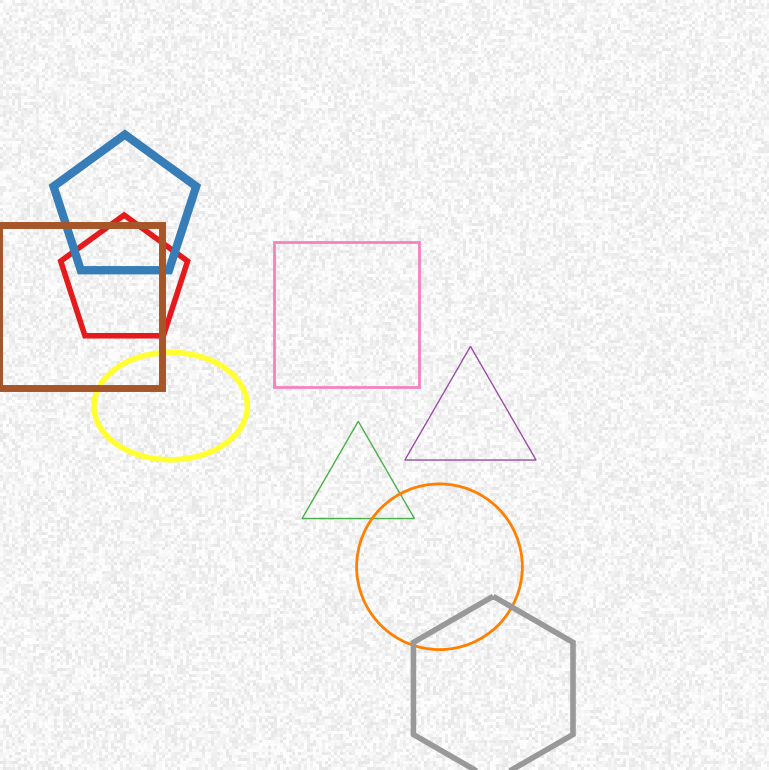[{"shape": "pentagon", "thickness": 2, "radius": 0.43, "center": [0.161, 0.634]}, {"shape": "pentagon", "thickness": 3, "radius": 0.49, "center": [0.162, 0.728]}, {"shape": "triangle", "thickness": 0.5, "radius": 0.42, "center": [0.465, 0.369]}, {"shape": "triangle", "thickness": 0.5, "radius": 0.49, "center": [0.611, 0.452]}, {"shape": "circle", "thickness": 1, "radius": 0.54, "center": [0.571, 0.264]}, {"shape": "oval", "thickness": 2, "radius": 0.5, "center": [0.222, 0.473]}, {"shape": "square", "thickness": 2.5, "radius": 0.53, "center": [0.105, 0.601]}, {"shape": "square", "thickness": 1, "radius": 0.47, "center": [0.45, 0.591]}, {"shape": "hexagon", "thickness": 2, "radius": 0.6, "center": [0.641, 0.106]}]